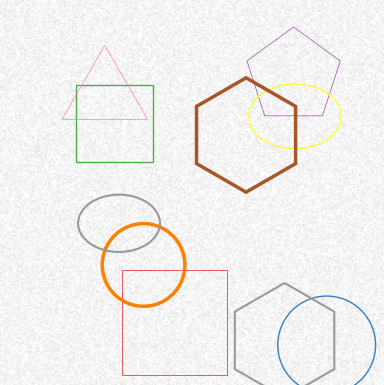[{"shape": "square", "thickness": 0.5, "radius": 0.68, "center": [0.453, 0.163]}, {"shape": "circle", "thickness": 1, "radius": 0.64, "center": [0.849, 0.104]}, {"shape": "square", "thickness": 1, "radius": 0.5, "center": [0.297, 0.68]}, {"shape": "pentagon", "thickness": 0.5, "radius": 0.64, "center": [0.763, 0.802]}, {"shape": "circle", "thickness": 2.5, "radius": 0.54, "center": [0.373, 0.312]}, {"shape": "oval", "thickness": 1, "radius": 0.6, "center": [0.766, 0.697]}, {"shape": "hexagon", "thickness": 2.5, "radius": 0.74, "center": [0.639, 0.649]}, {"shape": "triangle", "thickness": 0.5, "radius": 0.64, "center": [0.272, 0.754]}, {"shape": "hexagon", "thickness": 1.5, "radius": 0.75, "center": [0.739, 0.116]}, {"shape": "oval", "thickness": 1.5, "radius": 0.53, "center": [0.309, 0.42]}]